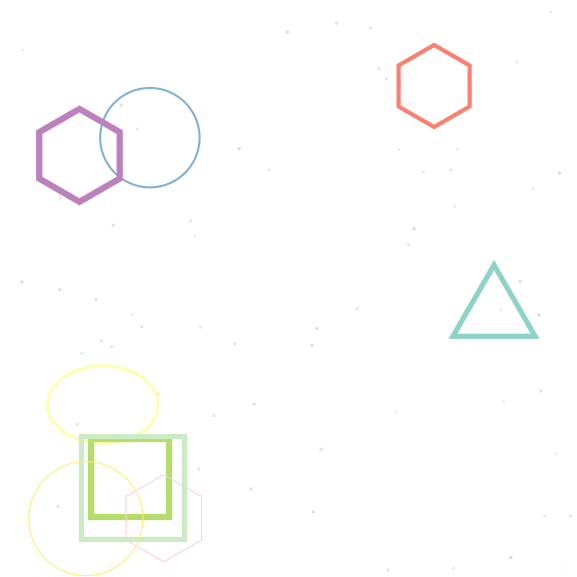[{"shape": "triangle", "thickness": 2.5, "radius": 0.41, "center": [0.855, 0.458]}, {"shape": "oval", "thickness": 1.5, "radius": 0.48, "center": [0.178, 0.299]}, {"shape": "hexagon", "thickness": 2, "radius": 0.36, "center": [0.752, 0.85]}, {"shape": "circle", "thickness": 1, "radius": 0.43, "center": [0.26, 0.761]}, {"shape": "square", "thickness": 3, "radius": 0.34, "center": [0.225, 0.171]}, {"shape": "hexagon", "thickness": 0.5, "radius": 0.38, "center": [0.284, 0.102]}, {"shape": "hexagon", "thickness": 3, "radius": 0.4, "center": [0.138, 0.73]}, {"shape": "square", "thickness": 2.5, "radius": 0.45, "center": [0.229, 0.154]}, {"shape": "circle", "thickness": 0.5, "radius": 0.49, "center": [0.149, 0.101]}]